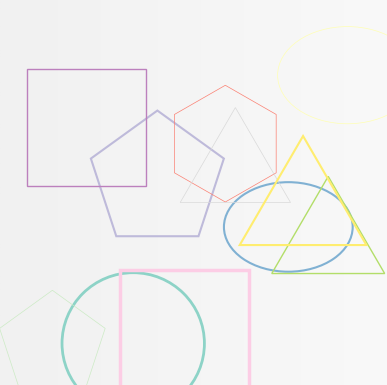[{"shape": "circle", "thickness": 2, "radius": 0.92, "center": [0.344, 0.108]}, {"shape": "oval", "thickness": 0.5, "radius": 0.9, "center": [0.897, 0.805]}, {"shape": "pentagon", "thickness": 1.5, "radius": 0.9, "center": [0.406, 0.532]}, {"shape": "hexagon", "thickness": 0.5, "radius": 0.76, "center": [0.581, 0.627]}, {"shape": "oval", "thickness": 1.5, "radius": 0.83, "center": [0.744, 0.411]}, {"shape": "triangle", "thickness": 1, "radius": 0.84, "center": [0.847, 0.374]}, {"shape": "square", "thickness": 2.5, "radius": 0.83, "center": [0.477, 0.132]}, {"shape": "triangle", "thickness": 0.5, "radius": 0.82, "center": [0.607, 0.556]}, {"shape": "square", "thickness": 1, "radius": 0.76, "center": [0.223, 0.669]}, {"shape": "pentagon", "thickness": 0.5, "radius": 0.72, "center": [0.135, 0.103]}, {"shape": "triangle", "thickness": 1.5, "radius": 0.94, "center": [0.782, 0.458]}]